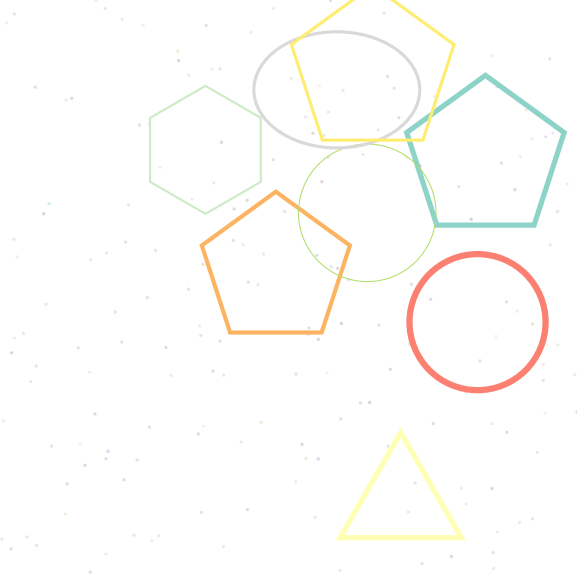[{"shape": "pentagon", "thickness": 2.5, "radius": 0.72, "center": [0.841, 0.725]}, {"shape": "triangle", "thickness": 2.5, "radius": 0.61, "center": [0.694, 0.129]}, {"shape": "circle", "thickness": 3, "radius": 0.59, "center": [0.827, 0.441]}, {"shape": "pentagon", "thickness": 2, "radius": 0.67, "center": [0.478, 0.532]}, {"shape": "circle", "thickness": 0.5, "radius": 0.6, "center": [0.636, 0.631]}, {"shape": "oval", "thickness": 1.5, "radius": 0.72, "center": [0.583, 0.844]}, {"shape": "hexagon", "thickness": 1, "radius": 0.55, "center": [0.356, 0.74]}, {"shape": "pentagon", "thickness": 1.5, "radius": 0.74, "center": [0.645, 0.876]}]